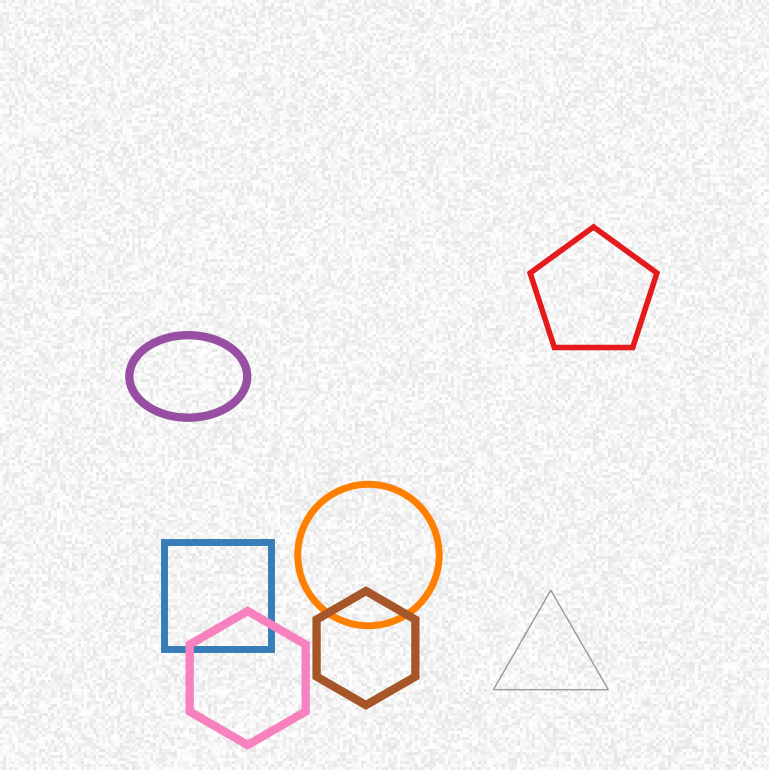[{"shape": "pentagon", "thickness": 2, "radius": 0.43, "center": [0.771, 0.619]}, {"shape": "square", "thickness": 2.5, "radius": 0.35, "center": [0.283, 0.226]}, {"shape": "oval", "thickness": 3, "radius": 0.38, "center": [0.245, 0.511]}, {"shape": "circle", "thickness": 2.5, "radius": 0.46, "center": [0.479, 0.279]}, {"shape": "hexagon", "thickness": 3, "radius": 0.37, "center": [0.475, 0.158]}, {"shape": "hexagon", "thickness": 3, "radius": 0.43, "center": [0.322, 0.119]}, {"shape": "triangle", "thickness": 0.5, "radius": 0.43, "center": [0.715, 0.147]}]